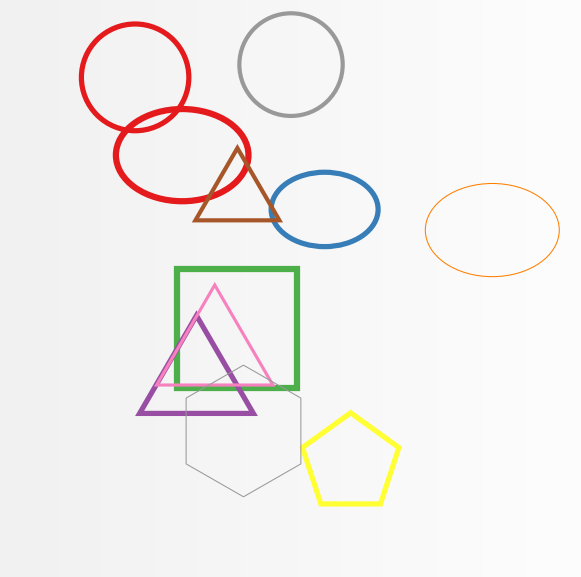[{"shape": "circle", "thickness": 2.5, "radius": 0.46, "center": [0.232, 0.865]}, {"shape": "oval", "thickness": 3, "radius": 0.57, "center": [0.313, 0.731]}, {"shape": "oval", "thickness": 2.5, "radius": 0.46, "center": [0.558, 0.636]}, {"shape": "square", "thickness": 3, "radius": 0.52, "center": [0.408, 0.431]}, {"shape": "triangle", "thickness": 2.5, "radius": 0.56, "center": [0.338, 0.34]}, {"shape": "oval", "thickness": 0.5, "radius": 0.58, "center": [0.847, 0.601]}, {"shape": "pentagon", "thickness": 2.5, "radius": 0.44, "center": [0.603, 0.197]}, {"shape": "triangle", "thickness": 2, "radius": 0.42, "center": [0.408, 0.659]}, {"shape": "triangle", "thickness": 1.5, "radius": 0.58, "center": [0.369, 0.39]}, {"shape": "circle", "thickness": 2, "radius": 0.44, "center": [0.501, 0.887]}, {"shape": "hexagon", "thickness": 0.5, "radius": 0.57, "center": [0.419, 0.253]}]